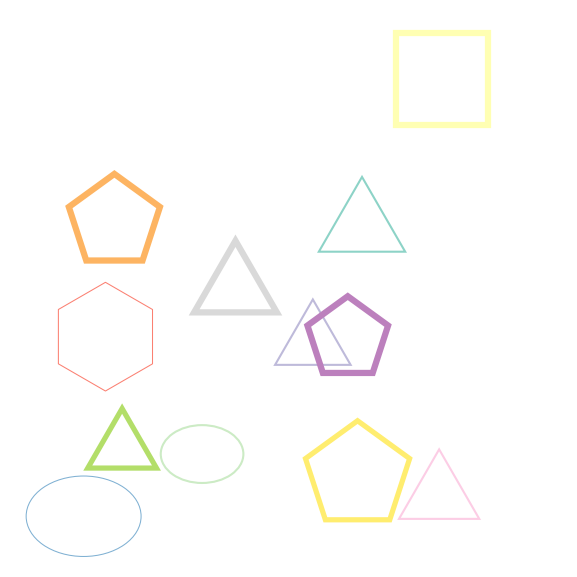[{"shape": "triangle", "thickness": 1, "radius": 0.43, "center": [0.627, 0.606]}, {"shape": "square", "thickness": 3, "radius": 0.4, "center": [0.766, 0.863]}, {"shape": "triangle", "thickness": 1, "radius": 0.38, "center": [0.542, 0.405]}, {"shape": "hexagon", "thickness": 0.5, "radius": 0.47, "center": [0.183, 0.416]}, {"shape": "oval", "thickness": 0.5, "radius": 0.5, "center": [0.145, 0.105]}, {"shape": "pentagon", "thickness": 3, "radius": 0.41, "center": [0.198, 0.615]}, {"shape": "triangle", "thickness": 2.5, "radius": 0.34, "center": [0.211, 0.223]}, {"shape": "triangle", "thickness": 1, "radius": 0.4, "center": [0.76, 0.141]}, {"shape": "triangle", "thickness": 3, "radius": 0.41, "center": [0.408, 0.5]}, {"shape": "pentagon", "thickness": 3, "radius": 0.37, "center": [0.602, 0.413]}, {"shape": "oval", "thickness": 1, "radius": 0.36, "center": [0.35, 0.213]}, {"shape": "pentagon", "thickness": 2.5, "radius": 0.47, "center": [0.619, 0.176]}]